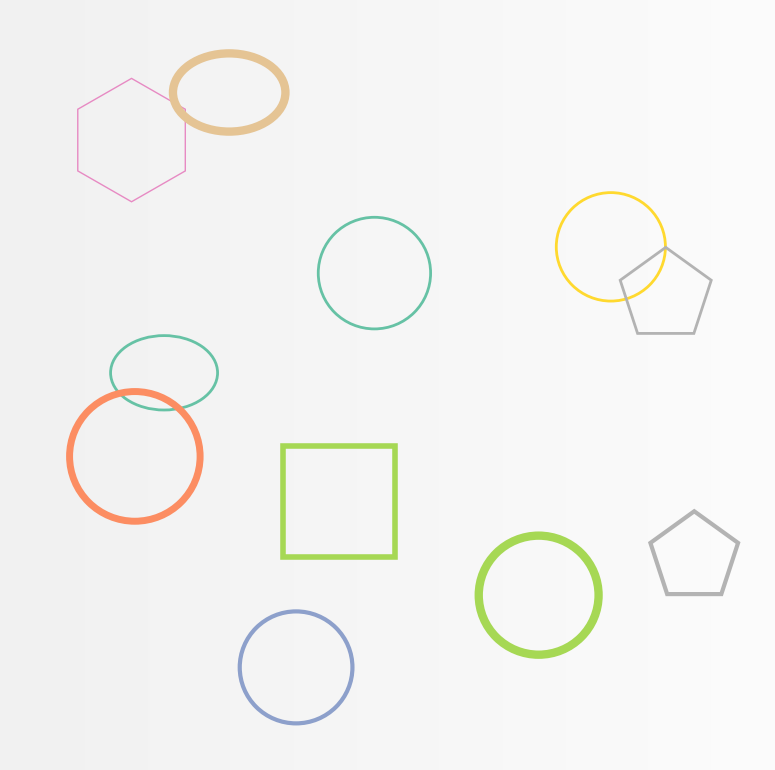[{"shape": "circle", "thickness": 1, "radius": 0.36, "center": [0.483, 0.645]}, {"shape": "oval", "thickness": 1, "radius": 0.35, "center": [0.212, 0.516]}, {"shape": "circle", "thickness": 2.5, "radius": 0.42, "center": [0.174, 0.407]}, {"shape": "circle", "thickness": 1.5, "radius": 0.36, "center": [0.382, 0.133]}, {"shape": "hexagon", "thickness": 0.5, "radius": 0.4, "center": [0.17, 0.818]}, {"shape": "square", "thickness": 2, "radius": 0.36, "center": [0.438, 0.349]}, {"shape": "circle", "thickness": 3, "radius": 0.39, "center": [0.695, 0.227]}, {"shape": "circle", "thickness": 1, "radius": 0.35, "center": [0.788, 0.679]}, {"shape": "oval", "thickness": 3, "radius": 0.36, "center": [0.296, 0.88]}, {"shape": "pentagon", "thickness": 1, "radius": 0.31, "center": [0.859, 0.617]}, {"shape": "pentagon", "thickness": 1.5, "radius": 0.3, "center": [0.896, 0.277]}]